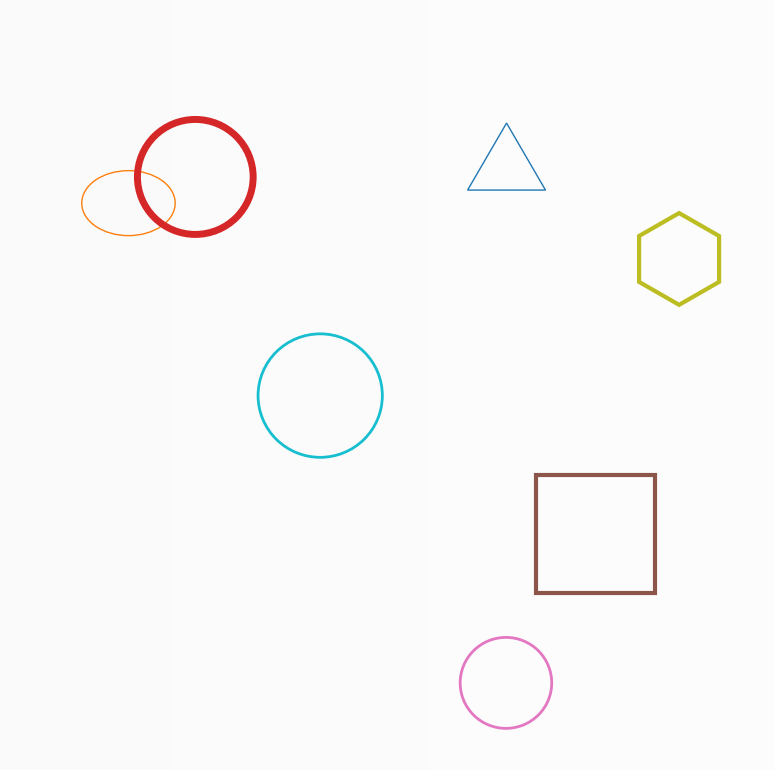[{"shape": "triangle", "thickness": 0.5, "radius": 0.29, "center": [0.654, 0.782]}, {"shape": "oval", "thickness": 0.5, "radius": 0.3, "center": [0.166, 0.736]}, {"shape": "circle", "thickness": 2.5, "radius": 0.37, "center": [0.252, 0.77]}, {"shape": "square", "thickness": 1.5, "radius": 0.38, "center": [0.769, 0.307]}, {"shape": "circle", "thickness": 1, "radius": 0.3, "center": [0.653, 0.113]}, {"shape": "hexagon", "thickness": 1.5, "radius": 0.3, "center": [0.876, 0.664]}, {"shape": "circle", "thickness": 1, "radius": 0.4, "center": [0.413, 0.486]}]